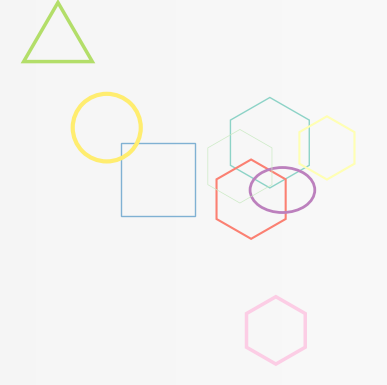[{"shape": "hexagon", "thickness": 1, "radius": 0.59, "center": [0.696, 0.629]}, {"shape": "hexagon", "thickness": 1.5, "radius": 0.41, "center": [0.844, 0.616]}, {"shape": "hexagon", "thickness": 1.5, "radius": 0.52, "center": [0.648, 0.483]}, {"shape": "square", "thickness": 1, "radius": 0.48, "center": [0.408, 0.534]}, {"shape": "triangle", "thickness": 2.5, "radius": 0.51, "center": [0.15, 0.891]}, {"shape": "hexagon", "thickness": 2.5, "radius": 0.44, "center": [0.712, 0.142]}, {"shape": "oval", "thickness": 2, "radius": 0.42, "center": [0.729, 0.506]}, {"shape": "hexagon", "thickness": 0.5, "radius": 0.48, "center": [0.619, 0.568]}, {"shape": "circle", "thickness": 3, "radius": 0.44, "center": [0.275, 0.669]}]